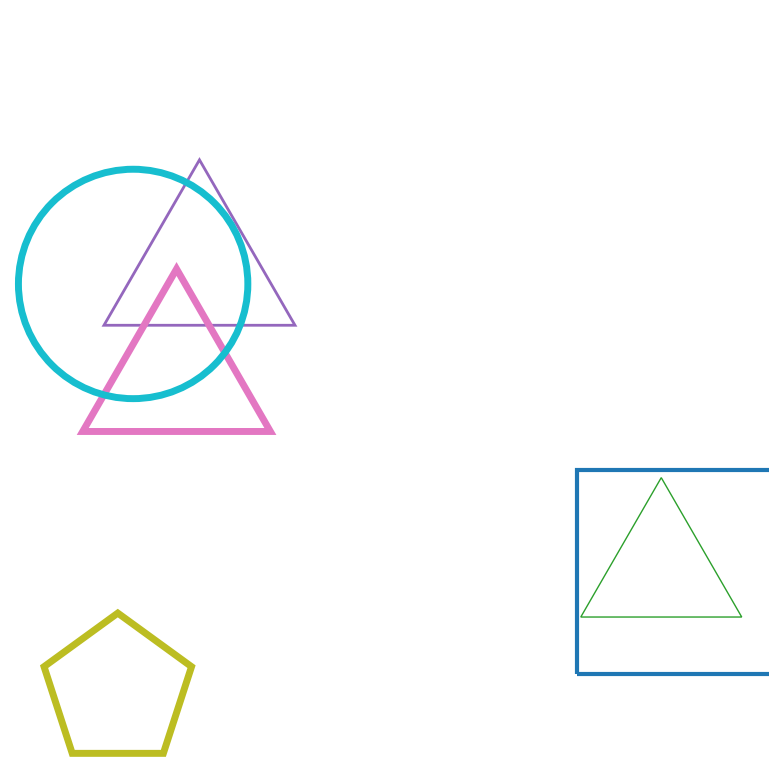[{"shape": "square", "thickness": 1.5, "radius": 0.66, "center": [0.881, 0.257]}, {"shape": "triangle", "thickness": 0.5, "radius": 0.6, "center": [0.859, 0.259]}, {"shape": "triangle", "thickness": 1, "radius": 0.72, "center": [0.259, 0.649]}, {"shape": "triangle", "thickness": 2.5, "radius": 0.7, "center": [0.229, 0.51]}, {"shape": "pentagon", "thickness": 2.5, "radius": 0.5, "center": [0.153, 0.103]}, {"shape": "circle", "thickness": 2.5, "radius": 0.74, "center": [0.173, 0.631]}]